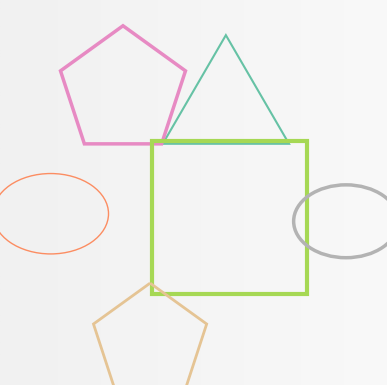[{"shape": "triangle", "thickness": 1.5, "radius": 0.94, "center": [0.583, 0.721]}, {"shape": "oval", "thickness": 1, "radius": 0.75, "center": [0.131, 0.445]}, {"shape": "pentagon", "thickness": 2.5, "radius": 0.85, "center": [0.317, 0.764]}, {"shape": "square", "thickness": 3, "radius": 1.0, "center": [0.593, 0.435]}, {"shape": "pentagon", "thickness": 2, "radius": 0.77, "center": [0.387, 0.111]}, {"shape": "oval", "thickness": 2.5, "radius": 0.68, "center": [0.893, 0.425]}]